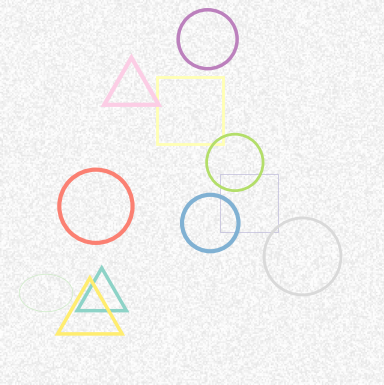[{"shape": "triangle", "thickness": 2.5, "radius": 0.37, "center": [0.264, 0.23]}, {"shape": "square", "thickness": 2, "radius": 0.43, "center": [0.493, 0.713]}, {"shape": "square", "thickness": 0.5, "radius": 0.37, "center": [0.647, 0.473]}, {"shape": "circle", "thickness": 3, "radius": 0.48, "center": [0.249, 0.464]}, {"shape": "circle", "thickness": 3, "radius": 0.37, "center": [0.546, 0.421]}, {"shape": "circle", "thickness": 2, "radius": 0.37, "center": [0.61, 0.578]}, {"shape": "triangle", "thickness": 3, "radius": 0.41, "center": [0.341, 0.769]}, {"shape": "circle", "thickness": 2, "radius": 0.5, "center": [0.786, 0.334]}, {"shape": "circle", "thickness": 2.5, "radius": 0.38, "center": [0.539, 0.898]}, {"shape": "oval", "thickness": 0.5, "radius": 0.35, "center": [0.119, 0.239]}, {"shape": "triangle", "thickness": 2.5, "radius": 0.48, "center": [0.233, 0.181]}]